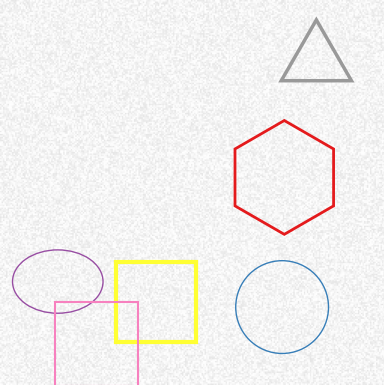[{"shape": "hexagon", "thickness": 2, "radius": 0.74, "center": [0.738, 0.539]}, {"shape": "circle", "thickness": 1, "radius": 0.6, "center": [0.733, 0.202]}, {"shape": "oval", "thickness": 1, "radius": 0.59, "center": [0.15, 0.269]}, {"shape": "square", "thickness": 3, "radius": 0.52, "center": [0.404, 0.216]}, {"shape": "square", "thickness": 1.5, "radius": 0.54, "center": [0.251, 0.106]}, {"shape": "triangle", "thickness": 2.5, "radius": 0.53, "center": [0.822, 0.843]}]